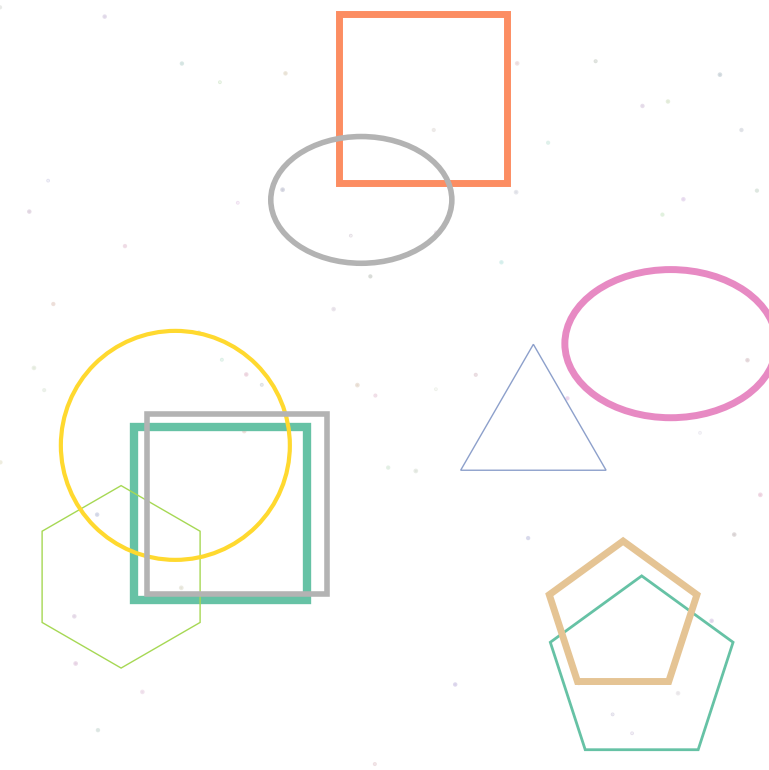[{"shape": "pentagon", "thickness": 1, "radius": 0.62, "center": [0.833, 0.127]}, {"shape": "square", "thickness": 3, "radius": 0.56, "center": [0.287, 0.334]}, {"shape": "square", "thickness": 2.5, "radius": 0.55, "center": [0.55, 0.872]}, {"shape": "triangle", "thickness": 0.5, "radius": 0.55, "center": [0.693, 0.444]}, {"shape": "oval", "thickness": 2.5, "radius": 0.69, "center": [0.871, 0.554]}, {"shape": "hexagon", "thickness": 0.5, "radius": 0.59, "center": [0.157, 0.251]}, {"shape": "circle", "thickness": 1.5, "radius": 0.74, "center": [0.228, 0.422]}, {"shape": "pentagon", "thickness": 2.5, "radius": 0.5, "center": [0.809, 0.196]}, {"shape": "square", "thickness": 2, "radius": 0.58, "center": [0.308, 0.345]}, {"shape": "oval", "thickness": 2, "radius": 0.59, "center": [0.469, 0.74]}]